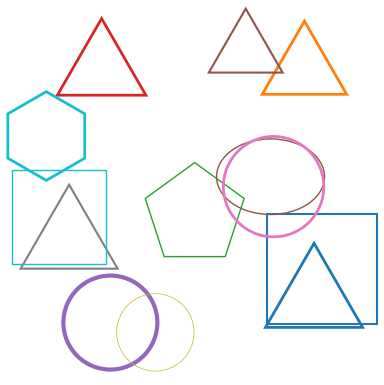[{"shape": "triangle", "thickness": 2, "radius": 0.73, "center": [0.816, 0.223]}, {"shape": "square", "thickness": 1.5, "radius": 0.72, "center": [0.837, 0.301]}, {"shape": "triangle", "thickness": 2, "radius": 0.63, "center": [0.791, 0.818]}, {"shape": "pentagon", "thickness": 1, "radius": 0.67, "center": [0.506, 0.443]}, {"shape": "triangle", "thickness": 2, "radius": 0.66, "center": [0.264, 0.819]}, {"shape": "circle", "thickness": 3, "radius": 0.61, "center": [0.287, 0.162]}, {"shape": "oval", "thickness": 1, "radius": 0.7, "center": [0.703, 0.541]}, {"shape": "triangle", "thickness": 1.5, "radius": 0.55, "center": [0.638, 0.867]}, {"shape": "circle", "thickness": 2, "radius": 0.65, "center": [0.711, 0.515]}, {"shape": "triangle", "thickness": 1.5, "radius": 0.73, "center": [0.18, 0.375]}, {"shape": "circle", "thickness": 0.5, "radius": 0.5, "center": [0.404, 0.137]}, {"shape": "square", "thickness": 1, "radius": 0.61, "center": [0.154, 0.437]}, {"shape": "hexagon", "thickness": 2, "radius": 0.58, "center": [0.12, 0.647]}]